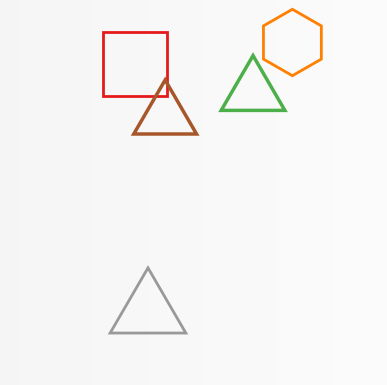[{"shape": "square", "thickness": 2, "radius": 0.41, "center": [0.349, 0.834]}, {"shape": "triangle", "thickness": 2.5, "radius": 0.47, "center": [0.653, 0.761]}, {"shape": "hexagon", "thickness": 2, "radius": 0.43, "center": [0.755, 0.89]}, {"shape": "triangle", "thickness": 2.5, "radius": 0.47, "center": [0.426, 0.699]}, {"shape": "triangle", "thickness": 2, "radius": 0.56, "center": [0.382, 0.191]}]